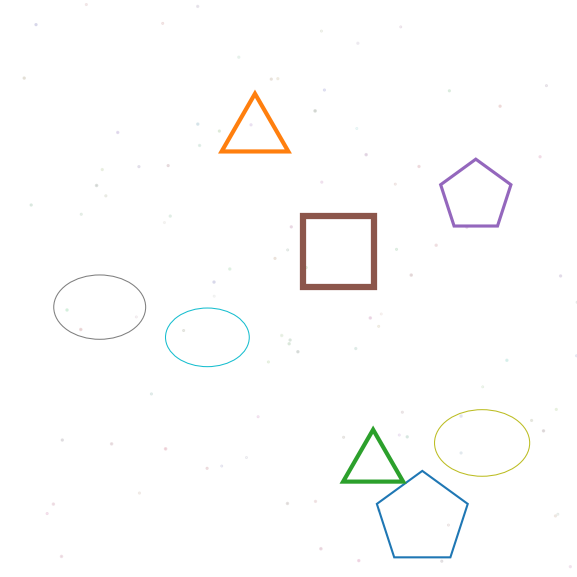[{"shape": "pentagon", "thickness": 1, "radius": 0.41, "center": [0.731, 0.101]}, {"shape": "triangle", "thickness": 2, "radius": 0.33, "center": [0.442, 0.77]}, {"shape": "triangle", "thickness": 2, "radius": 0.3, "center": [0.646, 0.195]}, {"shape": "pentagon", "thickness": 1.5, "radius": 0.32, "center": [0.824, 0.66]}, {"shape": "square", "thickness": 3, "radius": 0.31, "center": [0.586, 0.563]}, {"shape": "oval", "thickness": 0.5, "radius": 0.4, "center": [0.173, 0.467]}, {"shape": "oval", "thickness": 0.5, "radius": 0.41, "center": [0.835, 0.232]}, {"shape": "oval", "thickness": 0.5, "radius": 0.36, "center": [0.359, 0.415]}]